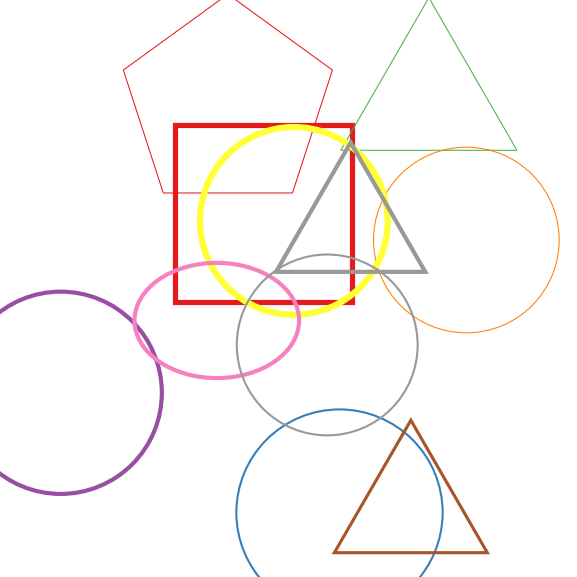[{"shape": "square", "thickness": 2.5, "radius": 0.76, "center": [0.456, 0.63]}, {"shape": "pentagon", "thickness": 0.5, "radius": 0.95, "center": [0.395, 0.819]}, {"shape": "circle", "thickness": 1, "radius": 0.89, "center": [0.588, 0.112]}, {"shape": "triangle", "thickness": 0.5, "radius": 0.88, "center": [0.743, 0.827]}, {"shape": "circle", "thickness": 2, "radius": 0.88, "center": [0.105, 0.319]}, {"shape": "circle", "thickness": 0.5, "radius": 0.8, "center": [0.808, 0.584]}, {"shape": "circle", "thickness": 3, "radius": 0.81, "center": [0.509, 0.617]}, {"shape": "triangle", "thickness": 1.5, "radius": 0.76, "center": [0.711, 0.119]}, {"shape": "oval", "thickness": 2, "radius": 0.71, "center": [0.375, 0.444]}, {"shape": "circle", "thickness": 1, "radius": 0.78, "center": [0.567, 0.402]}, {"shape": "triangle", "thickness": 2, "radius": 0.75, "center": [0.607, 0.603]}]